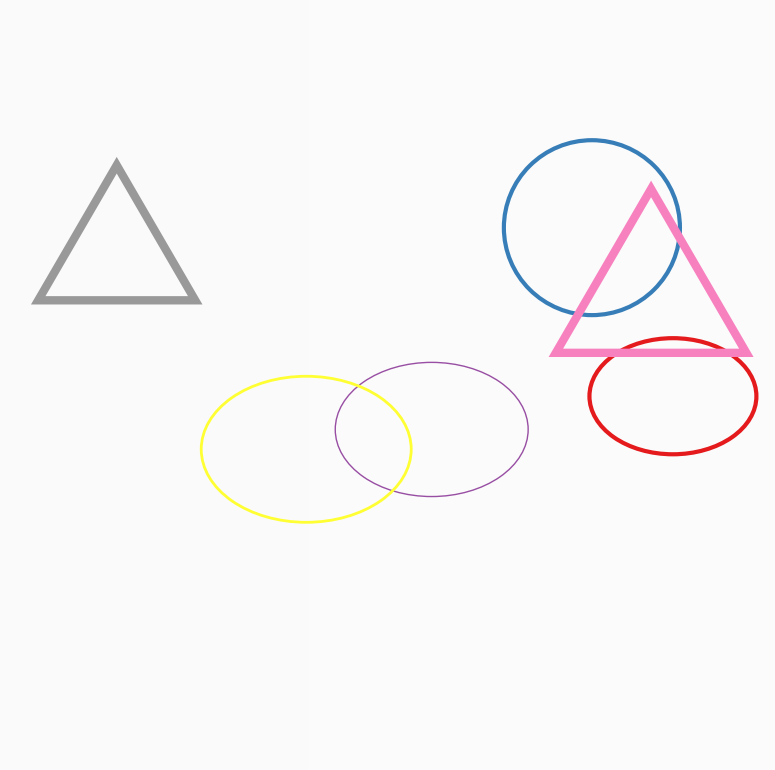[{"shape": "oval", "thickness": 1.5, "radius": 0.54, "center": [0.868, 0.485]}, {"shape": "circle", "thickness": 1.5, "radius": 0.57, "center": [0.764, 0.704]}, {"shape": "oval", "thickness": 0.5, "radius": 0.62, "center": [0.557, 0.442]}, {"shape": "oval", "thickness": 1, "radius": 0.68, "center": [0.395, 0.417]}, {"shape": "triangle", "thickness": 3, "radius": 0.71, "center": [0.84, 0.613]}, {"shape": "triangle", "thickness": 3, "radius": 0.58, "center": [0.151, 0.668]}]